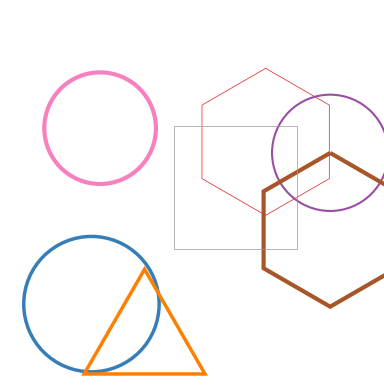[{"shape": "hexagon", "thickness": 0.5, "radius": 0.95, "center": [0.69, 0.632]}, {"shape": "circle", "thickness": 2.5, "radius": 0.88, "center": [0.238, 0.21]}, {"shape": "circle", "thickness": 1.5, "radius": 0.76, "center": [0.858, 0.603]}, {"shape": "triangle", "thickness": 2.5, "radius": 0.91, "center": [0.375, 0.119]}, {"shape": "hexagon", "thickness": 3, "radius": 1.0, "center": [0.858, 0.403]}, {"shape": "circle", "thickness": 3, "radius": 0.72, "center": [0.26, 0.667]}, {"shape": "square", "thickness": 0.5, "radius": 0.8, "center": [0.612, 0.513]}]